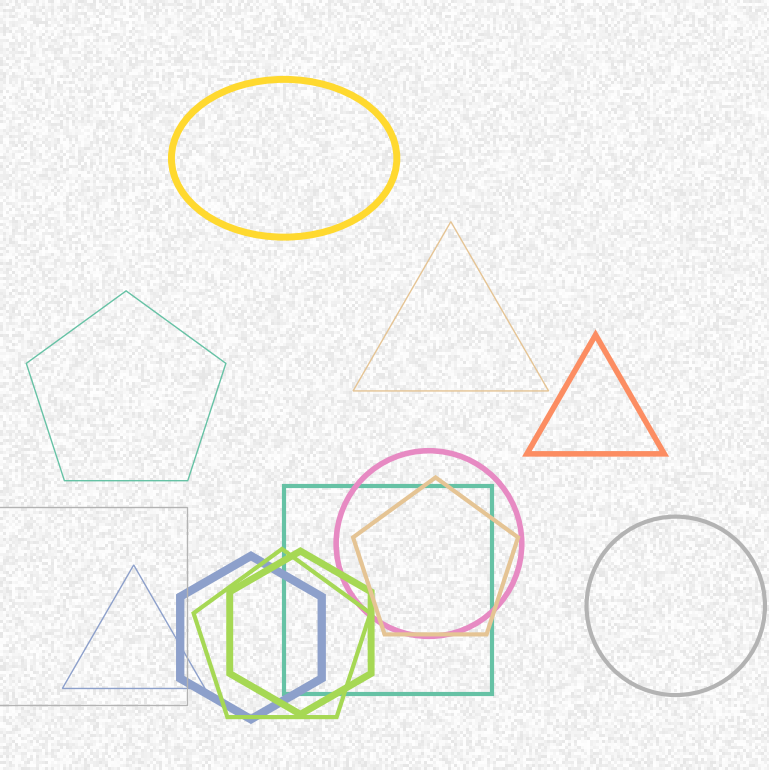[{"shape": "square", "thickness": 1.5, "radius": 0.68, "center": [0.503, 0.233]}, {"shape": "pentagon", "thickness": 0.5, "radius": 0.68, "center": [0.164, 0.486]}, {"shape": "triangle", "thickness": 2, "radius": 0.52, "center": [0.773, 0.462]}, {"shape": "triangle", "thickness": 0.5, "radius": 0.53, "center": [0.174, 0.159]}, {"shape": "hexagon", "thickness": 3, "radius": 0.53, "center": [0.326, 0.172]}, {"shape": "circle", "thickness": 2, "radius": 0.6, "center": [0.557, 0.294]}, {"shape": "pentagon", "thickness": 1.5, "radius": 0.6, "center": [0.366, 0.166]}, {"shape": "hexagon", "thickness": 2.5, "radius": 0.53, "center": [0.39, 0.178]}, {"shape": "oval", "thickness": 2.5, "radius": 0.73, "center": [0.369, 0.794]}, {"shape": "triangle", "thickness": 0.5, "radius": 0.73, "center": [0.586, 0.566]}, {"shape": "pentagon", "thickness": 1.5, "radius": 0.56, "center": [0.566, 0.267]}, {"shape": "circle", "thickness": 1.5, "radius": 0.58, "center": [0.878, 0.213]}, {"shape": "square", "thickness": 0.5, "radius": 0.64, "center": [0.113, 0.213]}]